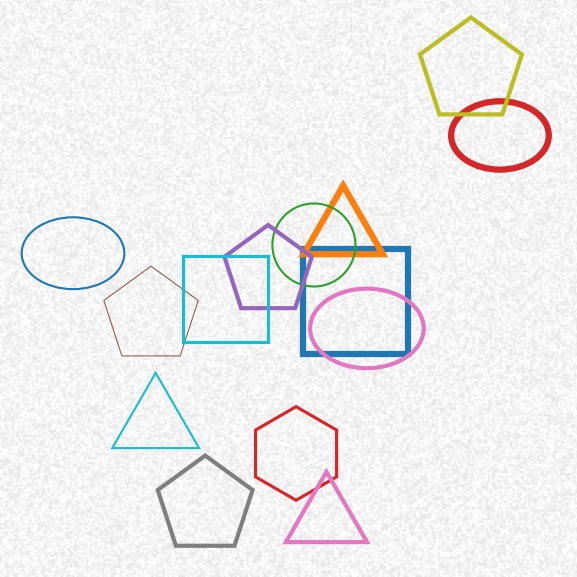[{"shape": "oval", "thickness": 1, "radius": 0.44, "center": [0.126, 0.561]}, {"shape": "square", "thickness": 3, "radius": 0.46, "center": [0.615, 0.477]}, {"shape": "triangle", "thickness": 3, "radius": 0.4, "center": [0.594, 0.598]}, {"shape": "circle", "thickness": 1, "radius": 0.36, "center": [0.544, 0.575]}, {"shape": "oval", "thickness": 3, "radius": 0.42, "center": [0.866, 0.765]}, {"shape": "hexagon", "thickness": 1.5, "radius": 0.41, "center": [0.513, 0.214]}, {"shape": "pentagon", "thickness": 2, "radius": 0.4, "center": [0.464, 0.53]}, {"shape": "pentagon", "thickness": 0.5, "radius": 0.43, "center": [0.262, 0.452]}, {"shape": "oval", "thickness": 2, "radius": 0.49, "center": [0.635, 0.43]}, {"shape": "triangle", "thickness": 2, "radius": 0.41, "center": [0.565, 0.101]}, {"shape": "pentagon", "thickness": 2, "radius": 0.43, "center": [0.355, 0.124]}, {"shape": "pentagon", "thickness": 2, "radius": 0.46, "center": [0.815, 0.876]}, {"shape": "square", "thickness": 1.5, "radius": 0.37, "center": [0.39, 0.481]}, {"shape": "triangle", "thickness": 1, "radius": 0.43, "center": [0.27, 0.267]}]